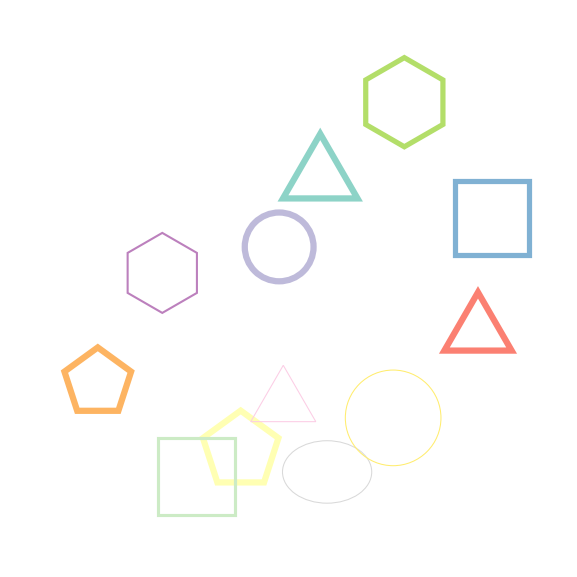[{"shape": "triangle", "thickness": 3, "radius": 0.37, "center": [0.555, 0.693]}, {"shape": "pentagon", "thickness": 3, "radius": 0.34, "center": [0.417, 0.219]}, {"shape": "circle", "thickness": 3, "radius": 0.3, "center": [0.483, 0.572]}, {"shape": "triangle", "thickness": 3, "radius": 0.34, "center": [0.828, 0.426]}, {"shape": "square", "thickness": 2.5, "radius": 0.32, "center": [0.853, 0.621]}, {"shape": "pentagon", "thickness": 3, "radius": 0.3, "center": [0.169, 0.337]}, {"shape": "hexagon", "thickness": 2.5, "radius": 0.39, "center": [0.7, 0.822]}, {"shape": "triangle", "thickness": 0.5, "radius": 0.33, "center": [0.491, 0.302]}, {"shape": "oval", "thickness": 0.5, "radius": 0.39, "center": [0.566, 0.182]}, {"shape": "hexagon", "thickness": 1, "radius": 0.35, "center": [0.281, 0.527]}, {"shape": "square", "thickness": 1.5, "radius": 0.33, "center": [0.341, 0.173]}, {"shape": "circle", "thickness": 0.5, "radius": 0.41, "center": [0.681, 0.276]}]